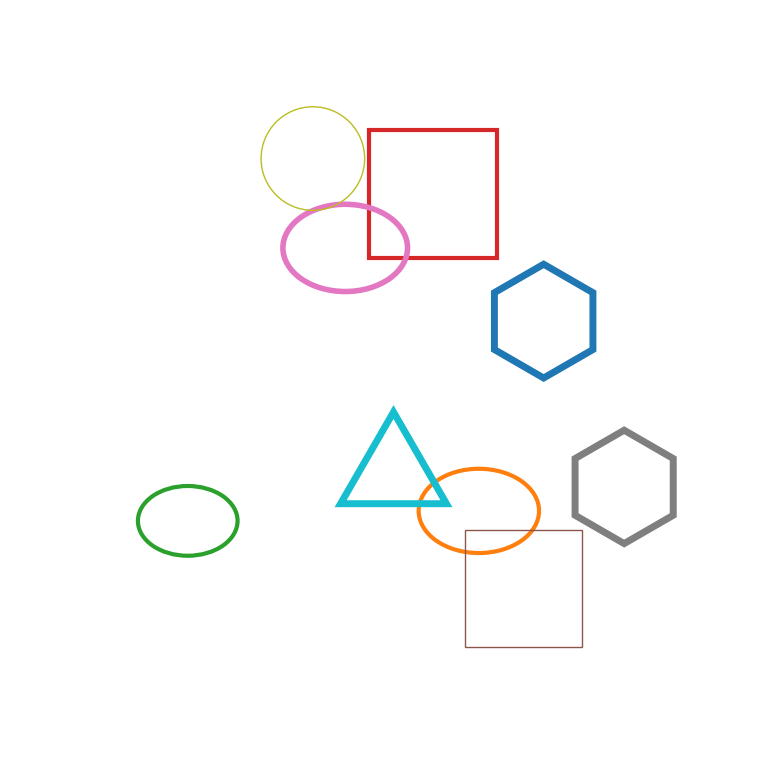[{"shape": "hexagon", "thickness": 2.5, "radius": 0.37, "center": [0.706, 0.583]}, {"shape": "oval", "thickness": 1.5, "radius": 0.39, "center": [0.622, 0.336]}, {"shape": "oval", "thickness": 1.5, "radius": 0.32, "center": [0.244, 0.324]}, {"shape": "square", "thickness": 1.5, "radius": 0.42, "center": [0.563, 0.748]}, {"shape": "square", "thickness": 0.5, "radius": 0.38, "center": [0.68, 0.236]}, {"shape": "oval", "thickness": 2, "radius": 0.4, "center": [0.448, 0.678]}, {"shape": "hexagon", "thickness": 2.5, "radius": 0.37, "center": [0.811, 0.368]}, {"shape": "circle", "thickness": 0.5, "radius": 0.34, "center": [0.406, 0.794]}, {"shape": "triangle", "thickness": 2.5, "radius": 0.4, "center": [0.511, 0.386]}]